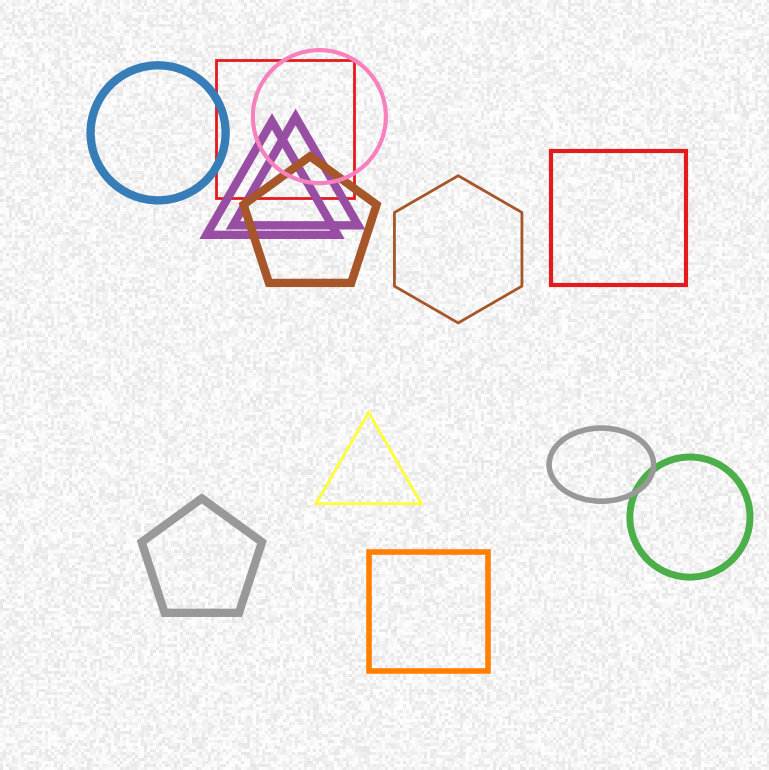[{"shape": "square", "thickness": 1, "radius": 0.45, "center": [0.37, 0.833]}, {"shape": "square", "thickness": 1.5, "radius": 0.44, "center": [0.803, 0.717]}, {"shape": "circle", "thickness": 3, "radius": 0.44, "center": [0.205, 0.827]}, {"shape": "circle", "thickness": 2.5, "radius": 0.39, "center": [0.896, 0.328]}, {"shape": "triangle", "thickness": 3, "radius": 0.49, "center": [0.353, 0.744]}, {"shape": "triangle", "thickness": 3, "radius": 0.47, "center": [0.384, 0.754]}, {"shape": "square", "thickness": 2, "radius": 0.39, "center": [0.557, 0.205]}, {"shape": "triangle", "thickness": 1, "radius": 0.4, "center": [0.479, 0.385]}, {"shape": "pentagon", "thickness": 3, "radius": 0.45, "center": [0.403, 0.706]}, {"shape": "hexagon", "thickness": 1, "radius": 0.48, "center": [0.595, 0.676]}, {"shape": "circle", "thickness": 1.5, "radius": 0.43, "center": [0.415, 0.849]}, {"shape": "pentagon", "thickness": 3, "radius": 0.41, "center": [0.262, 0.271]}, {"shape": "oval", "thickness": 2, "radius": 0.34, "center": [0.781, 0.397]}]